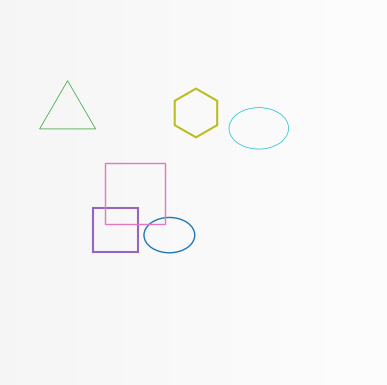[{"shape": "oval", "thickness": 1, "radius": 0.33, "center": [0.437, 0.389]}, {"shape": "triangle", "thickness": 0.5, "radius": 0.42, "center": [0.174, 0.707]}, {"shape": "square", "thickness": 1.5, "radius": 0.29, "center": [0.299, 0.402]}, {"shape": "square", "thickness": 1, "radius": 0.39, "center": [0.348, 0.497]}, {"shape": "hexagon", "thickness": 1.5, "radius": 0.32, "center": [0.506, 0.707]}, {"shape": "oval", "thickness": 0.5, "radius": 0.38, "center": [0.668, 0.667]}]